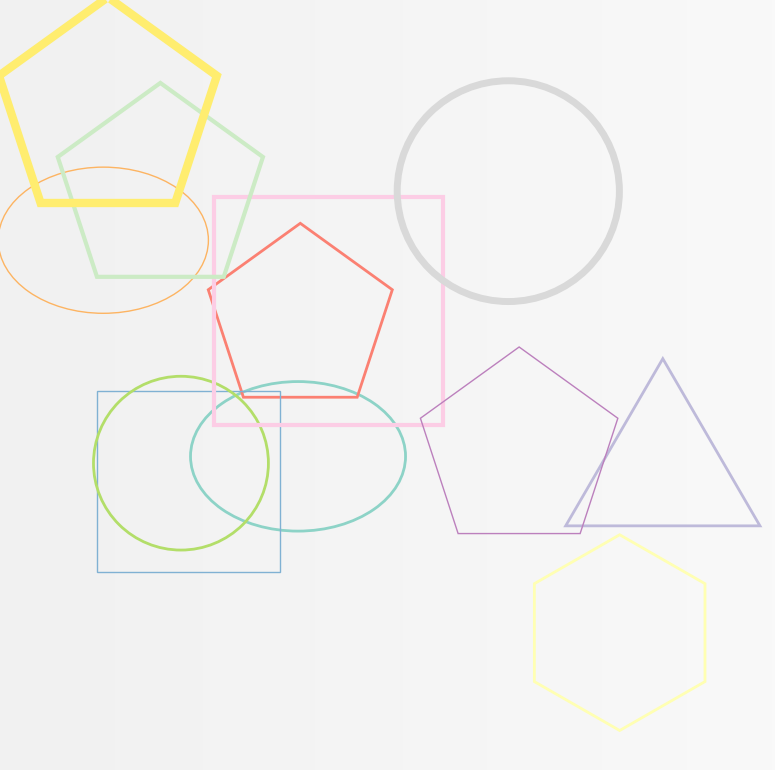[{"shape": "oval", "thickness": 1, "radius": 0.69, "center": [0.385, 0.407]}, {"shape": "hexagon", "thickness": 1, "radius": 0.64, "center": [0.8, 0.178]}, {"shape": "triangle", "thickness": 1, "radius": 0.72, "center": [0.855, 0.389]}, {"shape": "pentagon", "thickness": 1, "radius": 0.62, "center": [0.387, 0.585]}, {"shape": "square", "thickness": 0.5, "radius": 0.59, "center": [0.243, 0.374]}, {"shape": "oval", "thickness": 0.5, "radius": 0.68, "center": [0.133, 0.688]}, {"shape": "circle", "thickness": 1, "radius": 0.56, "center": [0.233, 0.398]}, {"shape": "square", "thickness": 1.5, "radius": 0.74, "center": [0.424, 0.596]}, {"shape": "circle", "thickness": 2.5, "radius": 0.72, "center": [0.656, 0.752]}, {"shape": "pentagon", "thickness": 0.5, "radius": 0.67, "center": [0.67, 0.415]}, {"shape": "pentagon", "thickness": 1.5, "radius": 0.7, "center": [0.207, 0.753]}, {"shape": "pentagon", "thickness": 3, "radius": 0.74, "center": [0.139, 0.856]}]